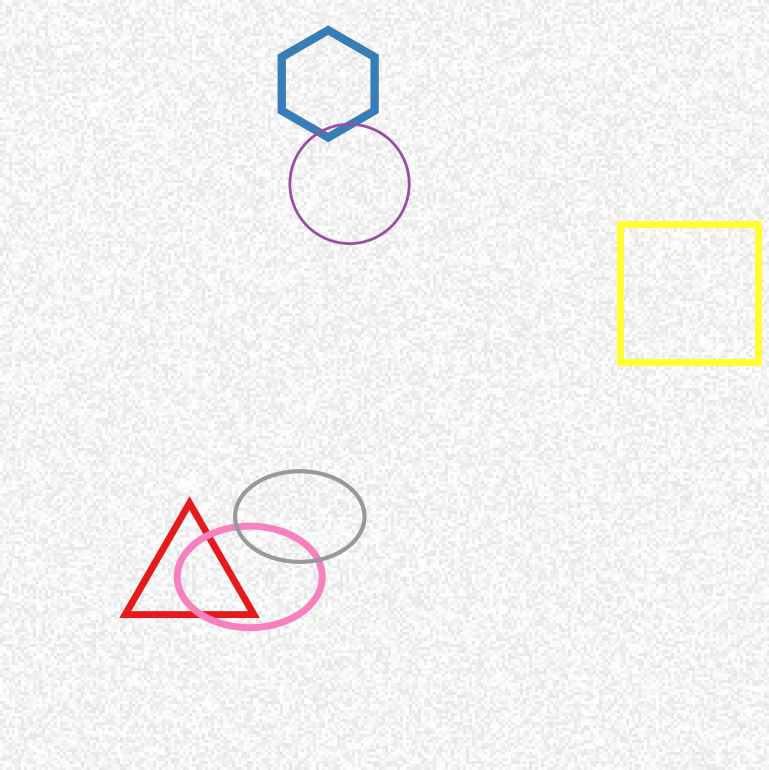[{"shape": "triangle", "thickness": 2.5, "radius": 0.48, "center": [0.246, 0.25]}, {"shape": "hexagon", "thickness": 3, "radius": 0.35, "center": [0.426, 0.891]}, {"shape": "circle", "thickness": 1, "radius": 0.39, "center": [0.454, 0.761]}, {"shape": "square", "thickness": 2.5, "radius": 0.45, "center": [0.895, 0.619]}, {"shape": "oval", "thickness": 2.5, "radius": 0.47, "center": [0.324, 0.251]}, {"shape": "oval", "thickness": 1.5, "radius": 0.42, "center": [0.389, 0.329]}]